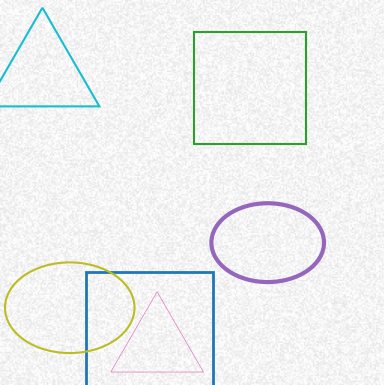[{"shape": "square", "thickness": 2, "radius": 0.82, "center": [0.388, 0.129]}, {"shape": "square", "thickness": 1.5, "radius": 0.73, "center": [0.649, 0.771]}, {"shape": "oval", "thickness": 3, "radius": 0.73, "center": [0.695, 0.37]}, {"shape": "triangle", "thickness": 0.5, "radius": 0.7, "center": [0.408, 0.103]}, {"shape": "oval", "thickness": 1.5, "radius": 0.84, "center": [0.181, 0.201]}, {"shape": "triangle", "thickness": 1.5, "radius": 0.85, "center": [0.11, 0.809]}]